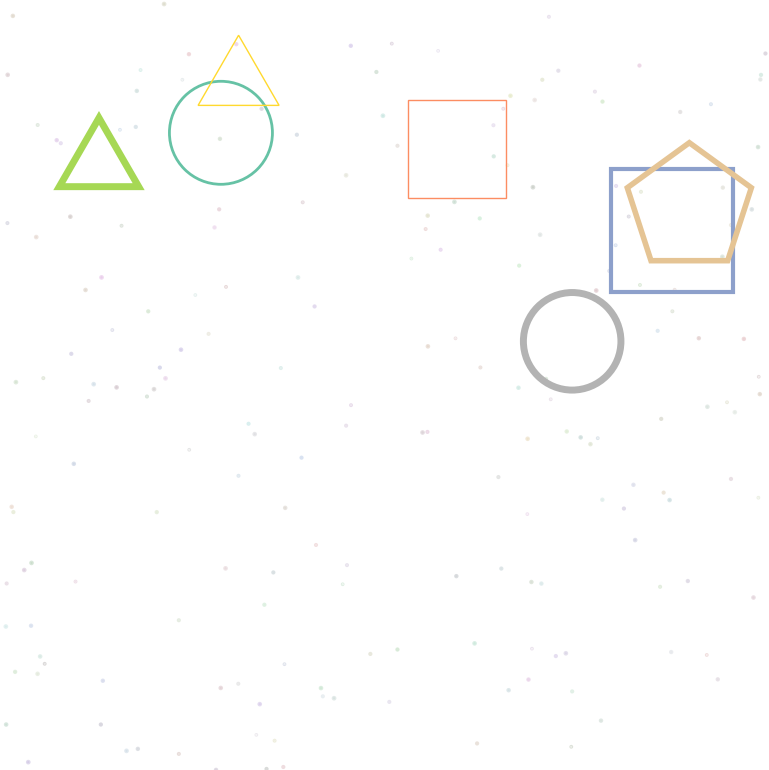[{"shape": "circle", "thickness": 1, "radius": 0.33, "center": [0.287, 0.828]}, {"shape": "square", "thickness": 0.5, "radius": 0.32, "center": [0.594, 0.806]}, {"shape": "square", "thickness": 1.5, "radius": 0.4, "center": [0.873, 0.701]}, {"shape": "triangle", "thickness": 2.5, "radius": 0.3, "center": [0.129, 0.787]}, {"shape": "triangle", "thickness": 0.5, "radius": 0.3, "center": [0.31, 0.893]}, {"shape": "pentagon", "thickness": 2, "radius": 0.42, "center": [0.895, 0.73]}, {"shape": "circle", "thickness": 2.5, "radius": 0.32, "center": [0.743, 0.557]}]